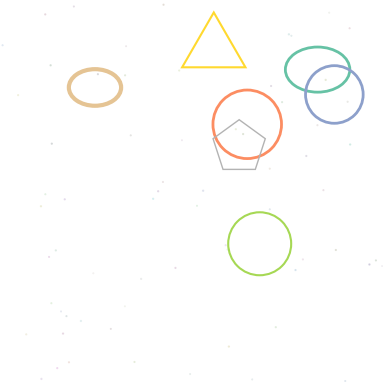[{"shape": "oval", "thickness": 2, "radius": 0.42, "center": [0.825, 0.819]}, {"shape": "circle", "thickness": 2, "radius": 0.45, "center": [0.642, 0.677]}, {"shape": "circle", "thickness": 2, "radius": 0.37, "center": [0.868, 0.755]}, {"shape": "circle", "thickness": 1.5, "radius": 0.41, "center": [0.675, 0.367]}, {"shape": "triangle", "thickness": 1.5, "radius": 0.47, "center": [0.555, 0.873]}, {"shape": "oval", "thickness": 3, "radius": 0.34, "center": [0.247, 0.773]}, {"shape": "pentagon", "thickness": 1, "radius": 0.36, "center": [0.621, 0.618]}]